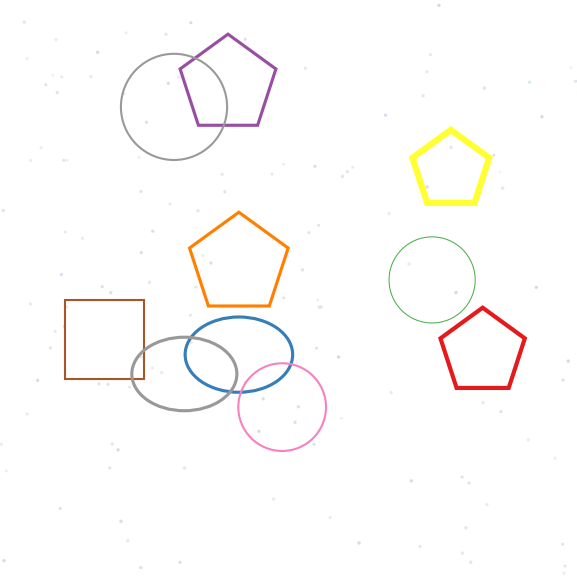[{"shape": "pentagon", "thickness": 2, "radius": 0.38, "center": [0.836, 0.39]}, {"shape": "oval", "thickness": 1.5, "radius": 0.47, "center": [0.414, 0.385]}, {"shape": "circle", "thickness": 0.5, "radius": 0.37, "center": [0.748, 0.514]}, {"shape": "pentagon", "thickness": 1.5, "radius": 0.44, "center": [0.395, 0.853]}, {"shape": "pentagon", "thickness": 1.5, "radius": 0.45, "center": [0.414, 0.542]}, {"shape": "pentagon", "thickness": 3, "radius": 0.35, "center": [0.781, 0.704]}, {"shape": "square", "thickness": 1, "radius": 0.34, "center": [0.18, 0.412]}, {"shape": "circle", "thickness": 1, "radius": 0.38, "center": [0.489, 0.294]}, {"shape": "circle", "thickness": 1, "radius": 0.46, "center": [0.301, 0.814]}, {"shape": "oval", "thickness": 1.5, "radius": 0.45, "center": [0.319, 0.352]}]